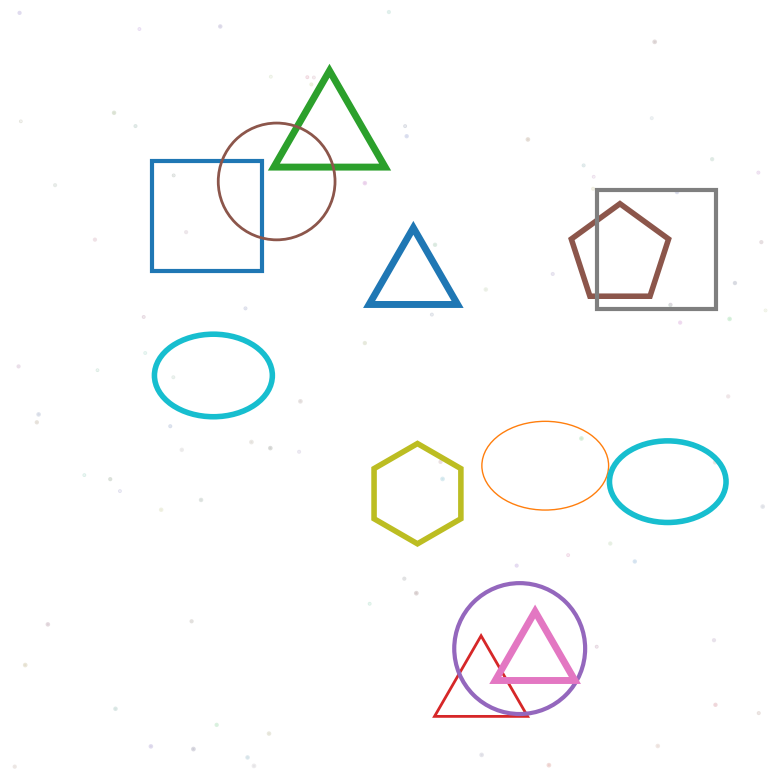[{"shape": "square", "thickness": 1.5, "radius": 0.36, "center": [0.269, 0.72]}, {"shape": "triangle", "thickness": 2.5, "radius": 0.33, "center": [0.537, 0.638]}, {"shape": "oval", "thickness": 0.5, "radius": 0.41, "center": [0.708, 0.395]}, {"shape": "triangle", "thickness": 2.5, "radius": 0.42, "center": [0.428, 0.825]}, {"shape": "triangle", "thickness": 1, "radius": 0.35, "center": [0.625, 0.105]}, {"shape": "circle", "thickness": 1.5, "radius": 0.42, "center": [0.675, 0.158]}, {"shape": "circle", "thickness": 1, "radius": 0.38, "center": [0.359, 0.764]}, {"shape": "pentagon", "thickness": 2, "radius": 0.33, "center": [0.805, 0.669]}, {"shape": "triangle", "thickness": 2.5, "radius": 0.3, "center": [0.695, 0.146]}, {"shape": "square", "thickness": 1.5, "radius": 0.39, "center": [0.853, 0.676]}, {"shape": "hexagon", "thickness": 2, "radius": 0.33, "center": [0.542, 0.359]}, {"shape": "oval", "thickness": 2, "radius": 0.38, "center": [0.277, 0.512]}, {"shape": "oval", "thickness": 2, "radius": 0.38, "center": [0.867, 0.374]}]